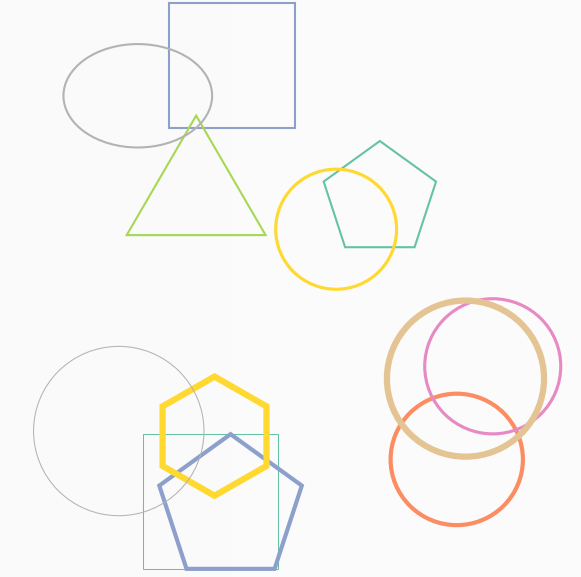[{"shape": "pentagon", "thickness": 1, "radius": 0.51, "center": [0.654, 0.653]}, {"shape": "square", "thickness": 0.5, "radius": 0.58, "center": [0.362, 0.131]}, {"shape": "circle", "thickness": 2, "radius": 0.57, "center": [0.786, 0.204]}, {"shape": "pentagon", "thickness": 2, "radius": 0.64, "center": [0.397, 0.118]}, {"shape": "square", "thickness": 1, "radius": 0.54, "center": [0.399, 0.886]}, {"shape": "circle", "thickness": 1.5, "radius": 0.59, "center": [0.848, 0.365]}, {"shape": "triangle", "thickness": 1, "radius": 0.69, "center": [0.337, 0.661]}, {"shape": "circle", "thickness": 1.5, "radius": 0.52, "center": [0.578, 0.602]}, {"shape": "hexagon", "thickness": 3, "radius": 0.52, "center": [0.369, 0.244]}, {"shape": "circle", "thickness": 3, "radius": 0.68, "center": [0.801, 0.344]}, {"shape": "oval", "thickness": 1, "radius": 0.64, "center": [0.237, 0.833]}, {"shape": "circle", "thickness": 0.5, "radius": 0.73, "center": [0.204, 0.253]}]